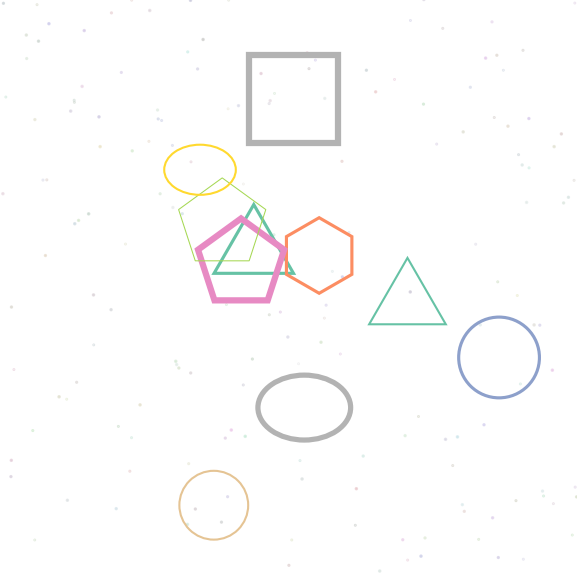[{"shape": "triangle", "thickness": 1.5, "radius": 0.4, "center": [0.439, 0.566]}, {"shape": "triangle", "thickness": 1, "radius": 0.38, "center": [0.706, 0.476]}, {"shape": "hexagon", "thickness": 1.5, "radius": 0.33, "center": [0.553, 0.557]}, {"shape": "circle", "thickness": 1.5, "radius": 0.35, "center": [0.864, 0.38]}, {"shape": "pentagon", "thickness": 3, "radius": 0.39, "center": [0.417, 0.542]}, {"shape": "pentagon", "thickness": 0.5, "radius": 0.4, "center": [0.385, 0.612]}, {"shape": "oval", "thickness": 1, "radius": 0.31, "center": [0.346, 0.705]}, {"shape": "circle", "thickness": 1, "radius": 0.3, "center": [0.37, 0.124]}, {"shape": "square", "thickness": 3, "radius": 0.38, "center": [0.508, 0.827]}, {"shape": "oval", "thickness": 2.5, "radius": 0.4, "center": [0.527, 0.293]}]